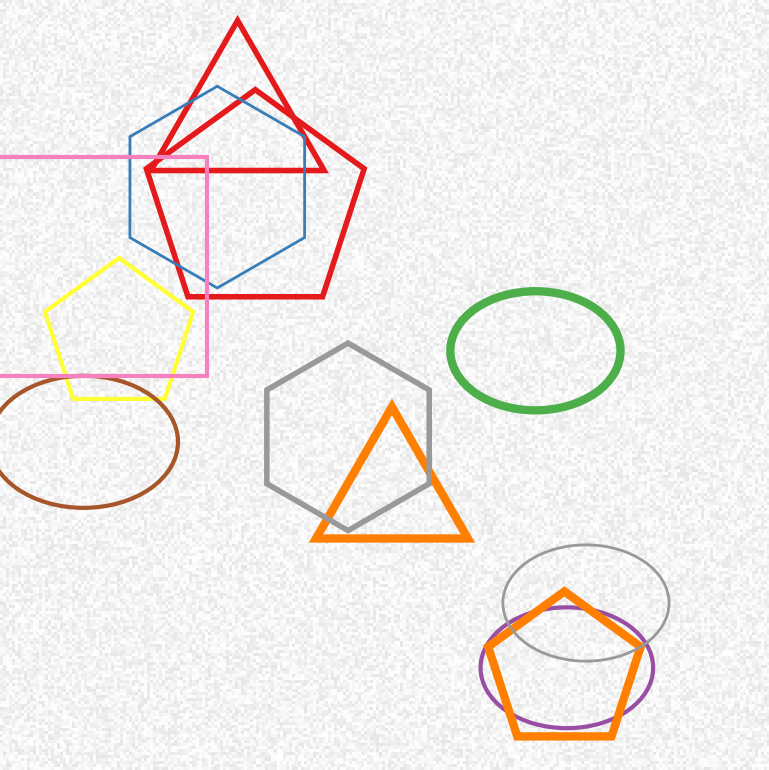[{"shape": "triangle", "thickness": 2, "radius": 0.65, "center": [0.309, 0.843]}, {"shape": "pentagon", "thickness": 2, "radius": 0.74, "center": [0.332, 0.735]}, {"shape": "hexagon", "thickness": 1, "radius": 0.65, "center": [0.282, 0.757]}, {"shape": "oval", "thickness": 3, "radius": 0.55, "center": [0.695, 0.544]}, {"shape": "oval", "thickness": 1.5, "radius": 0.56, "center": [0.736, 0.133]}, {"shape": "pentagon", "thickness": 3, "radius": 0.52, "center": [0.733, 0.128]}, {"shape": "triangle", "thickness": 3, "radius": 0.57, "center": [0.509, 0.358]}, {"shape": "pentagon", "thickness": 1.5, "radius": 0.51, "center": [0.155, 0.564]}, {"shape": "oval", "thickness": 1.5, "radius": 0.61, "center": [0.109, 0.426]}, {"shape": "square", "thickness": 1.5, "radius": 0.71, "center": [0.126, 0.654]}, {"shape": "hexagon", "thickness": 2, "radius": 0.61, "center": [0.452, 0.433]}, {"shape": "oval", "thickness": 1, "radius": 0.54, "center": [0.761, 0.217]}]